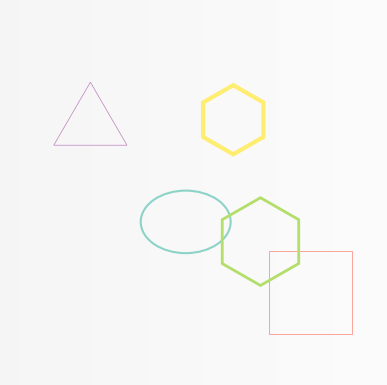[{"shape": "oval", "thickness": 1.5, "radius": 0.58, "center": [0.479, 0.424]}, {"shape": "square", "thickness": 0.5, "radius": 0.54, "center": [0.802, 0.241]}, {"shape": "hexagon", "thickness": 2, "radius": 0.57, "center": [0.672, 0.372]}, {"shape": "triangle", "thickness": 0.5, "radius": 0.55, "center": [0.233, 0.677]}, {"shape": "hexagon", "thickness": 3, "radius": 0.45, "center": [0.602, 0.689]}]